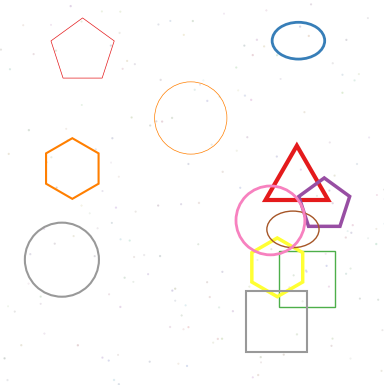[{"shape": "triangle", "thickness": 3, "radius": 0.47, "center": [0.771, 0.528]}, {"shape": "pentagon", "thickness": 0.5, "radius": 0.43, "center": [0.215, 0.867]}, {"shape": "oval", "thickness": 2, "radius": 0.34, "center": [0.775, 0.894]}, {"shape": "square", "thickness": 1, "radius": 0.36, "center": [0.797, 0.274]}, {"shape": "pentagon", "thickness": 2.5, "radius": 0.35, "center": [0.842, 0.468]}, {"shape": "hexagon", "thickness": 1.5, "radius": 0.39, "center": [0.188, 0.562]}, {"shape": "circle", "thickness": 0.5, "radius": 0.47, "center": [0.495, 0.694]}, {"shape": "hexagon", "thickness": 2.5, "radius": 0.38, "center": [0.72, 0.306]}, {"shape": "oval", "thickness": 1, "radius": 0.34, "center": [0.761, 0.404]}, {"shape": "circle", "thickness": 2, "radius": 0.45, "center": [0.702, 0.428]}, {"shape": "circle", "thickness": 1.5, "radius": 0.48, "center": [0.161, 0.325]}, {"shape": "square", "thickness": 1.5, "radius": 0.39, "center": [0.718, 0.165]}]